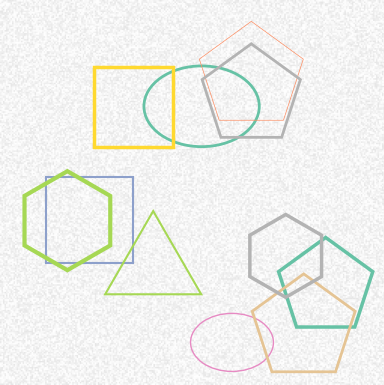[{"shape": "oval", "thickness": 2, "radius": 0.75, "center": [0.524, 0.724]}, {"shape": "pentagon", "thickness": 2.5, "radius": 0.64, "center": [0.846, 0.255]}, {"shape": "pentagon", "thickness": 0.5, "radius": 0.71, "center": [0.653, 0.803]}, {"shape": "square", "thickness": 1.5, "radius": 0.56, "center": [0.233, 0.429]}, {"shape": "oval", "thickness": 1, "radius": 0.54, "center": [0.603, 0.111]}, {"shape": "hexagon", "thickness": 3, "radius": 0.64, "center": [0.175, 0.427]}, {"shape": "triangle", "thickness": 1.5, "radius": 0.72, "center": [0.398, 0.308]}, {"shape": "square", "thickness": 2.5, "radius": 0.51, "center": [0.348, 0.722]}, {"shape": "pentagon", "thickness": 2, "radius": 0.7, "center": [0.789, 0.148]}, {"shape": "pentagon", "thickness": 2, "radius": 0.67, "center": [0.653, 0.752]}, {"shape": "hexagon", "thickness": 2.5, "radius": 0.54, "center": [0.742, 0.335]}]